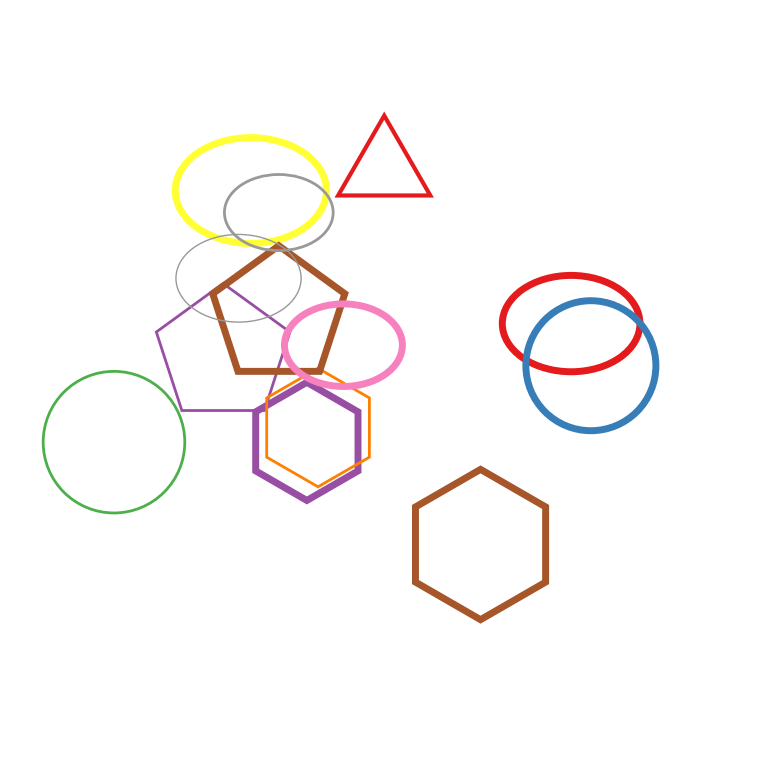[{"shape": "triangle", "thickness": 1.5, "radius": 0.35, "center": [0.499, 0.781]}, {"shape": "oval", "thickness": 2.5, "radius": 0.45, "center": [0.742, 0.58]}, {"shape": "circle", "thickness": 2.5, "radius": 0.42, "center": [0.767, 0.525]}, {"shape": "circle", "thickness": 1, "radius": 0.46, "center": [0.148, 0.426]}, {"shape": "hexagon", "thickness": 2.5, "radius": 0.38, "center": [0.399, 0.427]}, {"shape": "pentagon", "thickness": 1, "radius": 0.46, "center": [0.29, 0.541]}, {"shape": "hexagon", "thickness": 1, "radius": 0.38, "center": [0.413, 0.445]}, {"shape": "oval", "thickness": 2.5, "radius": 0.49, "center": [0.326, 0.753]}, {"shape": "hexagon", "thickness": 2.5, "radius": 0.49, "center": [0.624, 0.293]}, {"shape": "pentagon", "thickness": 2.5, "radius": 0.45, "center": [0.362, 0.591]}, {"shape": "oval", "thickness": 2.5, "radius": 0.38, "center": [0.446, 0.552]}, {"shape": "oval", "thickness": 0.5, "radius": 0.41, "center": [0.31, 0.639]}, {"shape": "oval", "thickness": 1, "radius": 0.35, "center": [0.362, 0.724]}]